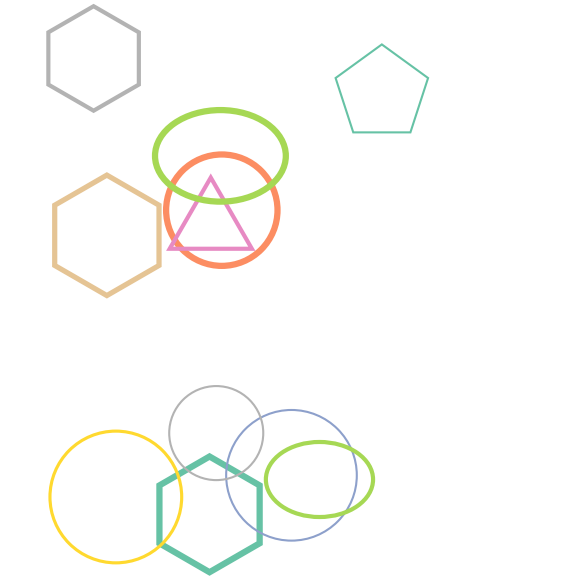[{"shape": "pentagon", "thickness": 1, "radius": 0.42, "center": [0.661, 0.838]}, {"shape": "hexagon", "thickness": 3, "radius": 0.5, "center": [0.363, 0.108]}, {"shape": "circle", "thickness": 3, "radius": 0.48, "center": [0.384, 0.635]}, {"shape": "circle", "thickness": 1, "radius": 0.57, "center": [0.505, 0.176]}, {"shape": "triangle", "thickness": 2, "radius": 0.41, "center": [0.365, 0.609]}, {"shape": "oval", "thickness": 2, "radius": 0.46, "center": [0.553, 0.169]}, {"shape": "oval", "thickness": 3, "radius": 0.57, "center": [0.382, 0.729]}, {"shape": "circle", "thickness": 1.5, "radius": 0.57, "center": [0.201, 0.139]}, {"shape": "hexagon", "thickness": 2.5, "radius": 0.52, "center": [0.185, 0.592]}, {"shape": "circle", "thickness": 1, "radius": 0.41, "center": [0.374, 0.249]}, {"shape": "hexagon", "thickness": 2, "radius": 0.45, "center": [0.162, 0.898]}]